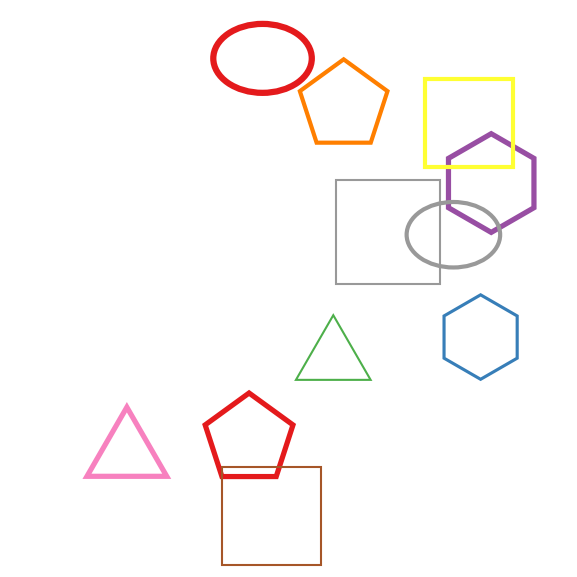[{"shape": "oval", "thickness": 3, "radius": 0.43, "center": [0.455, 0.898]}, {"shape": "pentagon", "thickness": 2.5, "radius": 0.4, "center": [0.431, 0.239]}, {"shape": "hexagon", "thickness": 1.5, "radius": 0.37, "center": [0.832, 0.415]}, {"shape": "triangle", "thickness": 1, "radius": 0.37, "center": [0.577, 0.379]}, {"shape": "hexagon", "thickness": 2.5, "radius": 0.43, "center": [0.851, 0.682]}, {"shape": "pentagon", "thickness": 2, "radius": 0.4, "center": [0.595, 0.817]}, {"shape": "square", "thickness": 2, "radius": 0.38, "center": [0.812, 0.786]}, {"shape": "square", "thickness": 1, "radius": 0.43, "center": [0.47, 0.106]}, {"shape": "triangle", "thickness": 2.5, "radius": 0.4, "center": [0.22, 0.214]}, {"shape": "oval", "thickness": 2, "radius": 0.4, "center": [0.785, 0.593]}, {"shape": "square", "thickness": 1, "radius": 0.45, "center": [0.672, 0.597]}]